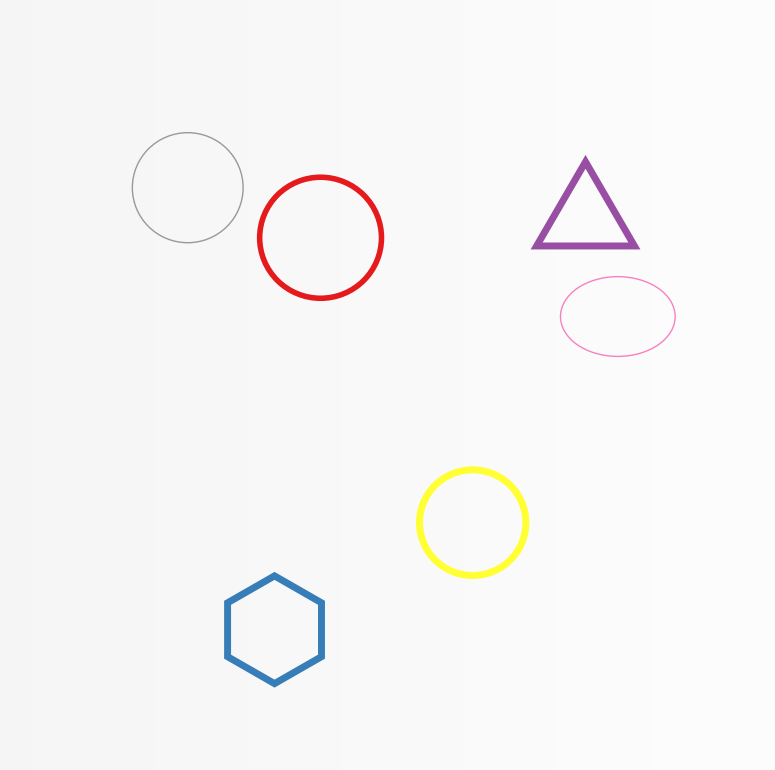[{"shape": "circle", "thickness": 2, "radius": 0.39, "center": [0.414, 0.691]}, {"shape": "hexagon", "thickness": 2.5, "radius": 0.35, "center": [0.354, 0.182]}, {"shape": "triangle", "thickness": 2.5, "radius": 0.36, "center": [0.756, 0.717]}, {"shape": "circle", "thickness": 2.5, "radius": 0.34, "center": [0.61, 0.321]}, {"shape": "oval", "thickness": 0.5, "radius": 0.37, "center": [0.797, 0.589]}, {"shape": "circle", "thickness": 0.5, "radius": 0.36, "center": [0.242, 0.756]}]